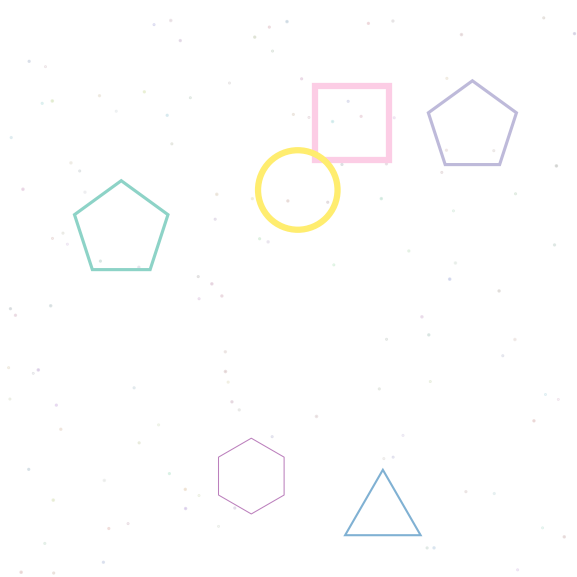[{"shape": "pentagon", "thickness": 1.5, "radius": 0.43, "center": [0.21, 0.601]}, {"shape": "pentagon", "thickness": 1.5, "radius": 0.4, "center": [0.818, 0.779]}, {"shape": "triangle", "thickness": 1, "radius": 0.38, "center": [0.663, 0.11]}, {"shape": "square", "thickness": 3, "radius": 0.32, "center": [0.609, 0.786]}, {"shape": "hexagon", "thickness": 0.5, "radius": 0.33, "center": [0.435, 0.175]}, {"shape": "circle", "thickness": 3, "radius": 0.34, "center": [0.516, 0.67]}]